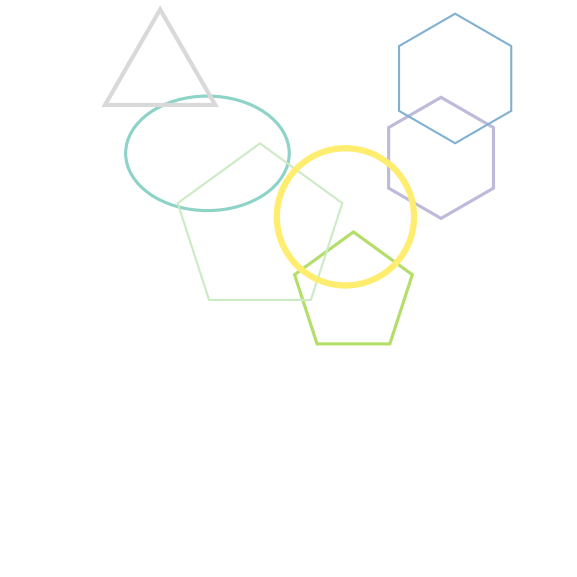[{"shape": "oval", "thickness": 1.5, "radius": 0.71, "center": [0.359, 0.734]}, {"shape": "hexagon", "thickness": 1.5, "radius": 0.52, "center": [0.764, 0.726]}, {"shape": "hexagon", "thickness": 1, "radius": 0.56, "center": [0.788, 0.863]}, {"shape": "pentagon", "thickness": 1.5, "radius": 0.54, "center": [0.612, 0.49]}, {"shape": "triangle", "thickness": 2, "radius": 0.55, "center": [0.277, 0.873]}, {"shape": "pentagon", "thickness": 1, "radius": 0.75, "center": [0.45, 0.601]}, {"shape": "circle", "thickness": 3, "radius": 0.59, "center": [0.598, 0.624]}]